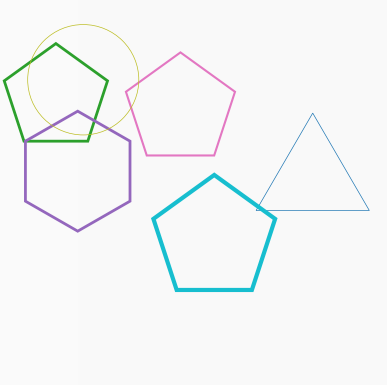[{"shape": "triangle", "thickness": 0.5, "radius": 0.84, "center": [0.807, 0.538]}, {"shape": "pentagon", "thickness": 2, "radius": 0.7, "center": [0.144, 0.747]}, {"shape": "hexagon", "thickness": 2, "radius": 0.78, "center": [0.201, 0.555]}, {"shape": "pentagon", "thickness": 1.5, "radius": 0.74, "center": [0.466, 0.716]}, {"shape": "circle", "thickness": 0.5, "radius": 0.72, "center": [0.215, 0.793]}, {"shape": "pentagon", "thickness": 3, "radius": 0.83, "center": [0.553, 0.38]}]